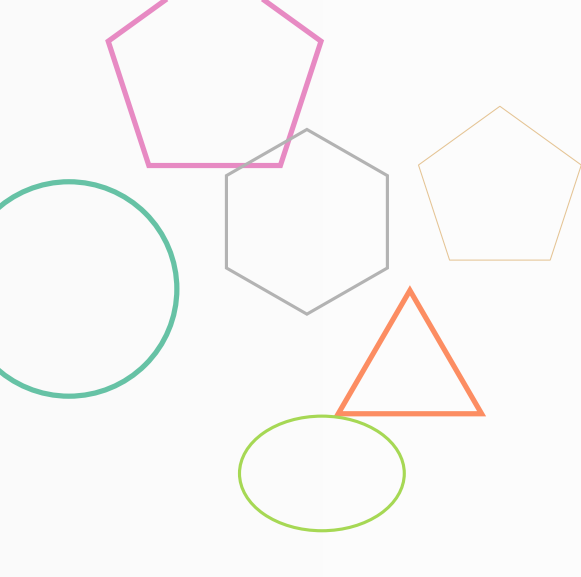[{"shape": "circle", "thickness": 2.5, "radius": 0.93, "center": [0.119, 0.499]}, {"shape": "triangle", "thickness": 2.5, "radius": 0.71, "center": [0.705, 0.354]}, {"shape": "pentagon", "thickness": 2.5, "radius": 0.96, "center": [0.369, 0.868]}, {"shape": "oval", "thickness": 1.5, "radius": 0.71, "center": [0.554, 0.179]}, {"shape": "pentagon", "thickness": 0.5, "radius": 0.74, "center": [0.86, 0.668]}, {"shape": "hexagon", "thickness": 1.5, "radius": 0.8, "center": [0.528, 0.615]}]